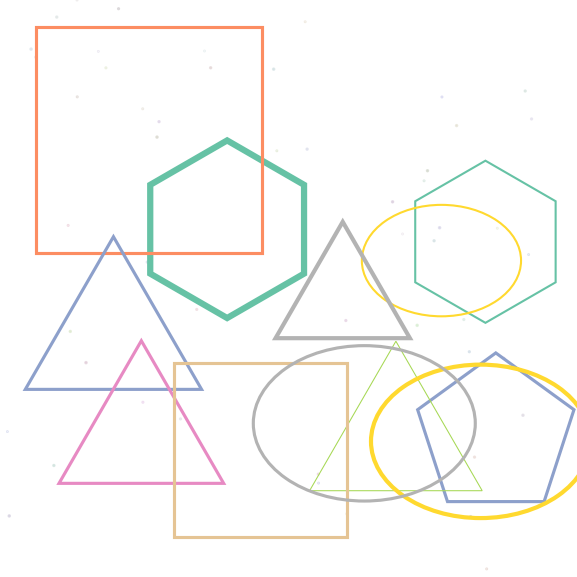[{"shape": "hexagon", "thickness": 3, "radius": 0.77, "center": [0.393, 0.602]}, {"shape": "hexagon", "thickness": 1, "radius": 0.7, "center": [0.841, 0.58]}, {"shape": "square", "thickness": 1.5, "radius": 0.98, "center": [0.258, 0.757]}, {"shape": "pentagon", "thickness": 1.5, "radius": 0.71, "center": [0.859, 0.246]}, {"shape": "triangle", "thickness": 1.5, "radius": 0.88, "center": [0.196, 0.413]}, {"shape": "triangle", "thickness": 1.5, "radius": 0.82, "center": [0.245, 0.244]}, {"shape": "triangle", "thickness": 0.5, "radius": 0.86, "center": [0.686, 0.236]}, {"shape": "oval", "thickness": 1, "radius": 0.69, "center": [0.764, 0.548]}, {"shape": "oval", "thickness": 2, "radius": 0.95, "center": [0.832, 0.235]}, {"shape": "square", "thickness": 1.5, "radius": 0.75, "center": [0.451, 0.22]}, {"shape": "triangle", "thickness": 2, "radius": 0.67, "center": [0.593, 0.481]}, {"shape": "oval", "thickness": 1.5, "radius": 0.96, "center": [0.631, 0.266]}]